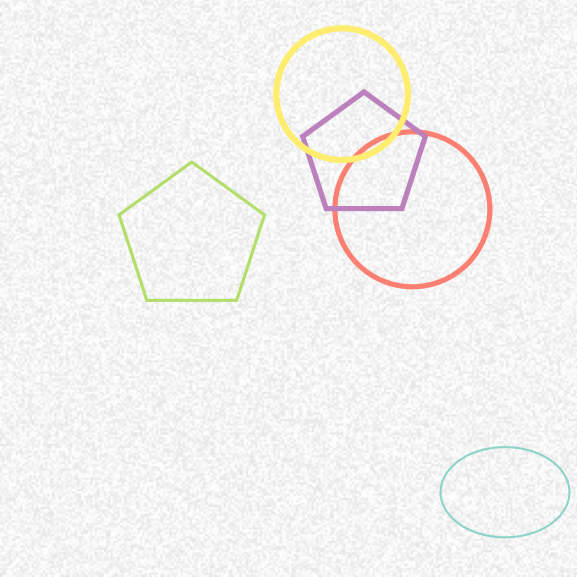[{"shape": "oval", "thickness": 1, "radius": 0.56, "center": [0.874, 0.147]}, {"shape": "circle", "thickness": 2.5, "radius": 0.67, "center": [0.714, 0.637]}, {"shape": "pentagon", "thickness": 1.5, "radius": 0.66, "center": [0.332, 0.586]}, {"shape": "pentagon", "thickness": 2.5, "radius": 0.56, "center": [0.63, 0.728]}, {"shape": "circle", "thickness": 3, "radius": 0.57, "center": [0.592, 0.836]}]